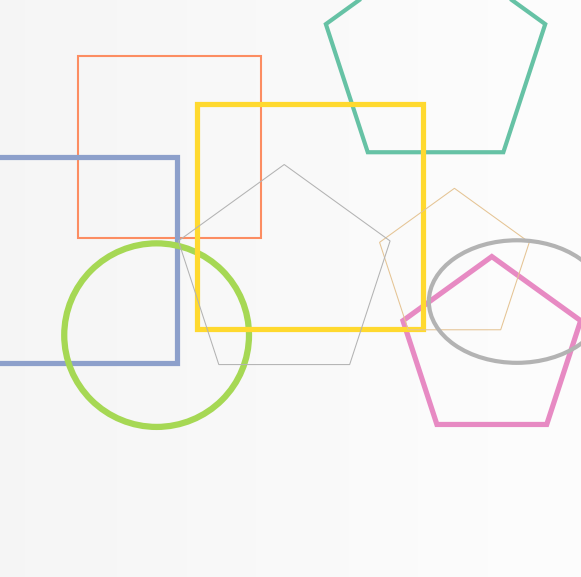[{"shape": "pentagon", "thickness": 2, "radius": 0.99, "center": [0.749, 0.896]}, {"shape": "square", "thickness": 1, "radius": 0.79, "center": [0.292, 0.744]}, {"shape": "square", "thickness": 2.5, "radius": 0.89, "center": [0.126, 0.549]}, {"shape": "pentagon", "thickness": 2.5, "radius": 0.8, "center": [0.846, 0.394]}, {"shape": "circle", "thickness": 3, "radius": 0.79, "center": [0.269, 0.419]}, {"shape": "square", "thickness": 2.5, "radius": 0.97, "center": [0.533, 0.624]}, {"shape": "pentagon", "thickness": 0.5, "radius": 0.68, "center": [0.782, 0.538]}, {"shape": "oval", "thickness": 2, "radius": 0.76, "center": [0.889, 0.477]}, {"shape": "pentagon", "thickness": 0.5, "radius": 0.96, "center": [0.489, 0.523]}]